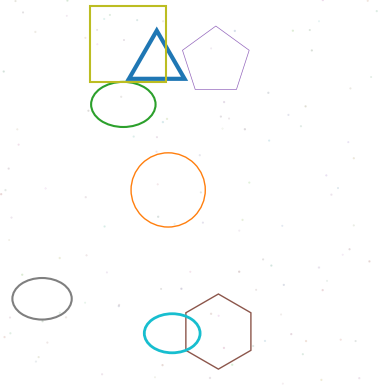[{"shape": "triangle", "thickness": 3, "radius": 0.42, "center": [0.407, 0.837]}, {"shape": "circle", "thickness": 1, "radius": 0.48, "center": [0.437, 0.507]}, {"shape": "oval", "thickness": 1.5, "radius": 0.42, "center": [0.32, 0.729]}, {"shape": "pentagon", "thickness": 0.5, "radius": 0.46, "center": [0.561, 0.841]}, {"shape": "hexagon", "thickness": 1, "radius": 0.49, "center": [0.567, 0.139]}, {"shape": "oval", "thickness": 1.5, "radius": 0.39, "center": [0.109, 0.224]}, {"shape": "square", "thickness": 1.5, "radius": 0.49, "center": [0.333, 0.885]}, {"shape": "oval", "thickness": 2, "radius": 0.36, "center": [0.447, 0.134]}]